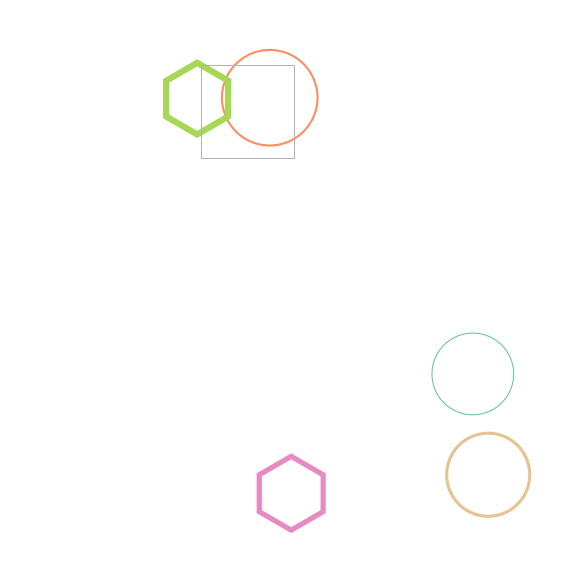[{"shape": "circle", "thickness": 0.5, "radius": 0.35, "center": [0.819, 0.352]}, {"shape": "circle", "thickness": 1, "radius": 0.41, "center": [0.467, 0.83]}, {"shape": "hexagon", "thickness": 2.5, "radius": 0.32, "center": [0.504, 0.145]}, {"shape": "hexagon", "thickness": 3, "radius": 0.31, "center": [0.341, 0.828]}, {"shape": "circle", "thickness": 1.5, "radius": 0.36, "center": [0.845, 0.177]}, {"shape": "square", "thickness": 0.5, "radius": 0.4, "center": [0.428, 0.806]}]